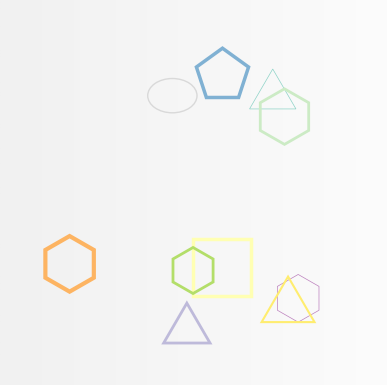[{"shape": "triangle", "thickness": 0.5, "radius": 0.35, "center": [0.704, 0.752]}, {"shape": "square", "thickness": 2.5, "radius": 0.37, "center": [0.573, 0.305]}, {"shape": "triangle", "thickness": 2, "radius": 0.35, "center": [0.482, 0.144]}, {"shape": "pentagon", "thickness": 2.5, "radius": 0.35, "center": [0.574, 0.804]}, {"shape": "hexagon", "thickness": 3, "radius": 0.36, "center": [0.18, 0.315]}, {"shape": "hexagon", "thickness": 2, "radius": 0.3, "center": [0.498, 0.297]}, {"shape": "oval", "thickness": 1, "radius": 0.32, "center": [0.445, 0.752]}, {"shape": "hexagon", "thickness": 0.5, "radius": 0.31, "center": [0.77, 0.225]}, {"shape": "hexagon", "thickness": 2, "radius": 0.36, "center": [0.734, 0.697]}, {"shape": "triangle", "thickness": 1.5, "radius": 0.39, "center": [0.743, 0.203]}]